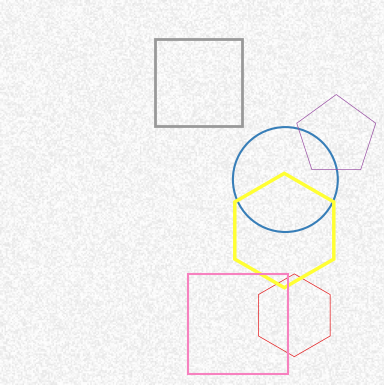[{"shape": "hexagon", "thickness": 0.5, "radius": 0.54, "center": [0.764, 0.181]}, {"shape": "circle", "thickness": 1.5, "radius": 0.68, "center": [0.741, 0.534]}, {"shape": "pentagon", "thickness": 0.5, "radius": 0.54, "center": [0.873, 0.647]}, {"shape": "hexagon", "thickness": 2.5, "radius": 0.74, "center": [0.738, 0.401]}, {"shape": "square", "thickness": 1.5, "radius": 0.65, "center": [0.619, 0.159]}, {"shape": "square", "thickness": 2, "radius": 0.57, "center": [0.515, 0.786]}]